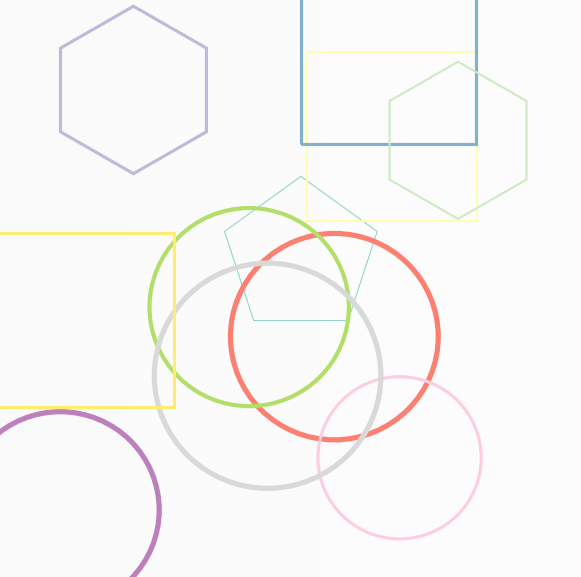[{"shape": "pentagon", "thickness": 0.5, "radius": 0.69, "center": [0.518, 0.556]}, {"shape": "square", "thickness": 1, "radius": 0.73, "center": [0.674, 0.764]}, {"shape": "hexagon", "thickness": 1.5, "radius": 0.72, "center": [0.23, 0.843]}, {"shape": "circle", "thickness": 2.5, "radius": 0.89, "center": [0.575, 0.416]}, {"shape": "square", "thickness": 1.5, "radius": 0.75, "center": [0.668, 0.9]}, {"shape": "circle", "thickness": 2, "radius": 0.86, "center": [0.429, 0.467]}, {"shape": "circle", "thickness": 1.5, "radius": 0.7, "center": [0.687, 0.206]}, {"shape": "circle", "thickness": 2.5, "radius": 0.97, "center": [0.46, 0.349]}, {"shape": "circle", "thickness": 2.5, "radius": 0.85, "center": [0.104, 0.116]}, {"shape": "hexagon", "thickness": 1, "radius": 0.68, "center": [0.788, 0.756]}, {"shape": "square", "thickness": 1.5, "radius": 0.76, "center": [0.149, 0.445]}]